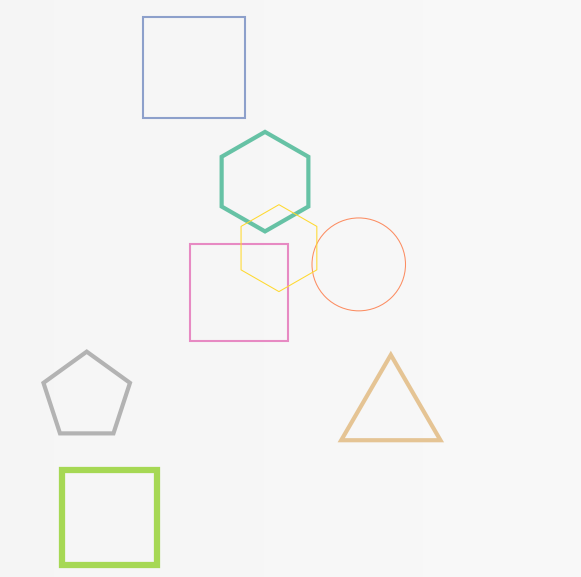[{"shape": "hexagon", "thickness": 2, "radius": 0.43, "center": [0.456, 0.685]}, {"shape": "circle", "thickness": 0.5, "radius": 0.4, "center": [0.617, 0.541]}, {"shape": "square", "thickness": 1, "radius": 0.44, "center": [0.334, 0.882]}, {"shape": "square", "thickness": 1, "radius": 0.42, "center": [0.411, 0.493]}, {"shape": "square", "thickness": 3, "radius": 0.41, "center": [0.188, 0.103]}, {"shape": "hexagon", "thickness": 0.5, "radius": 0.38, "center": [0.48, 0.569]}, {"shape": "triangle", "thickness": 2, "radius": 0.49, "center": [0.672, 0.286]}, {"shape": "pentagon", "thickness": 2, "radius": 0.39, "center": [0.149, 0.312]}]